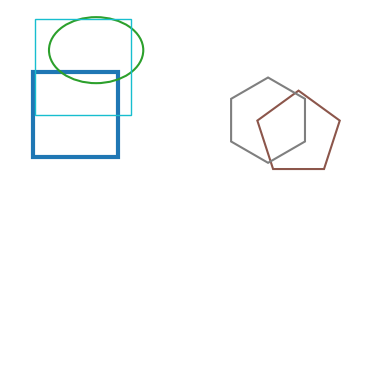[{"shape": "square", "thickness": 3, "radius": 0.56, "center": [0.196, 0.703]}, {"shape": "oval", "thickness": 1.5, "radius": 0.61, "center": [0.25, 0.87]}, {"shape": "pentagon", "thickness": 1.5, "radius": 0.56, "center": [0.775, 0.652]}, {"shape": "hexagon", "thickness": 1.5, "radius": 0.55, "center": [0.696, 0.688]}, {"shape": "square", "thickness": 1, "radius": 0.62, "center": [0.216, 0.826]}]